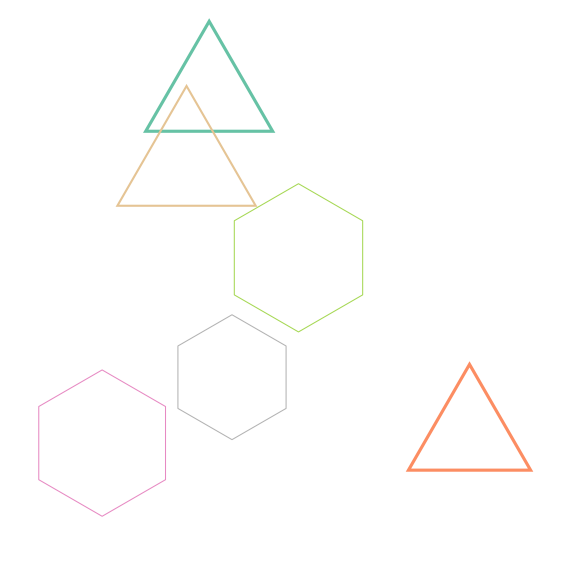[{"shape": "triangle", "thickness": 1.5, "radius": 0.63, "center": [0.362, 0.835]}, {"shape": "triangle", "thickness": 1.5, "radius": 0.61, "center": [0.813, 0.246]}, {"shape": "hexagon", "thickness": 0.5, "radius": 0.63, "center": [0.177, 0.232]}, {"shape": "hexagon", "thickness": 0.5, "radius": 0.64, "center": [0.517, 0.553]}, {"shape": "triangle", "thickness": 1, "radius": 0.69, "center": [0.323, 0.712]}, {"shape": "hexagon", "thickness": 0.5, "radius": 0.54, "center": [0.402, 0.346]}]